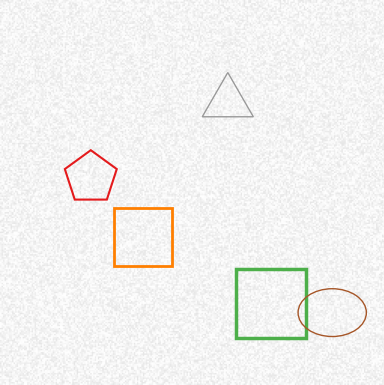[{"shape": "pentagon", "thickness": 1.5, "radius": 0.35, "center": [0.236, 0.539]}, {"shape": "square", "thickness": 2.5, "radius": 0.45, "center": [0.703, 0.211]}, {"shape": "square", "thickness": 2, "radius": 0.37, "center": [0.371, 0.384]}, {"shape": "oval", "thickness": 1, "radius": 0.44, "center": [0.863, 0.188]}, {"shape": "triangle", "thickness": 1, "radius": 0.38, "center": [0.592, 0.735]}]